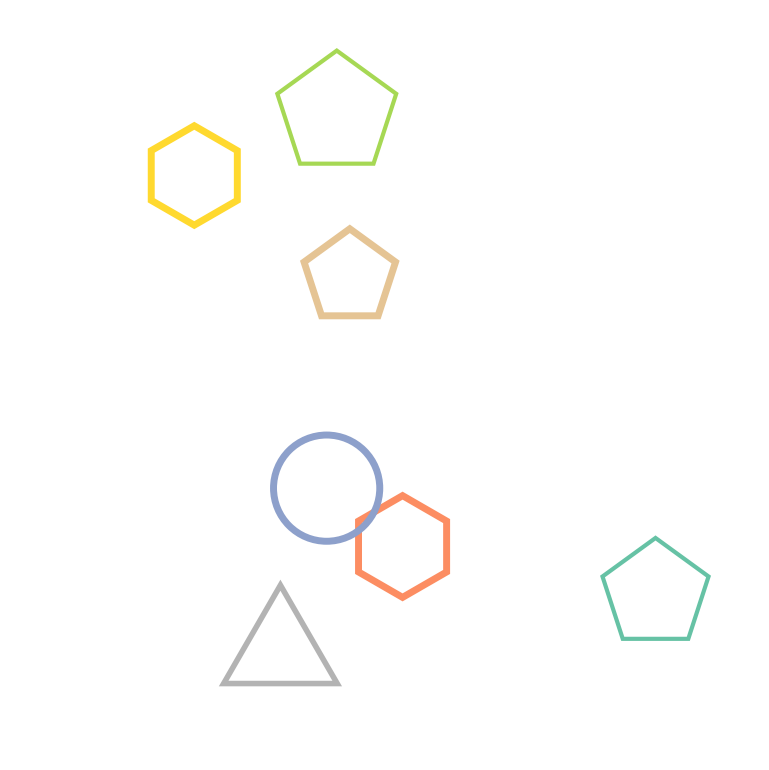[{"shape": "pentagon", "thickness": 1.5, "radius": 0.36, "center": [0.851, 0.229]}, {"shape": "hexagon", "thickness": 2.5, "radius": 0.33, "center": [0.523, 0.29]}, {"shape": "circle", "thickness": 2.5, "radius": 0.34, "center": [0.424, 0.366]}, {"shape": "pentagon", "thickness": 1.5, "radius": 0.41, "center": [0.437, 0.853]}, {"shape": "hexagon", "thickness": 2.5, "radius": 0.32, "center": [0.252, 0.772]}, {"shape": "pentagon", "thickness": 2.5, "radius": 0.31, "center": [0.454, 0.64]}, {"shape": "triangle", "thickness": 2, "radius": 0.43, "center": [0.364, 0.155]}]